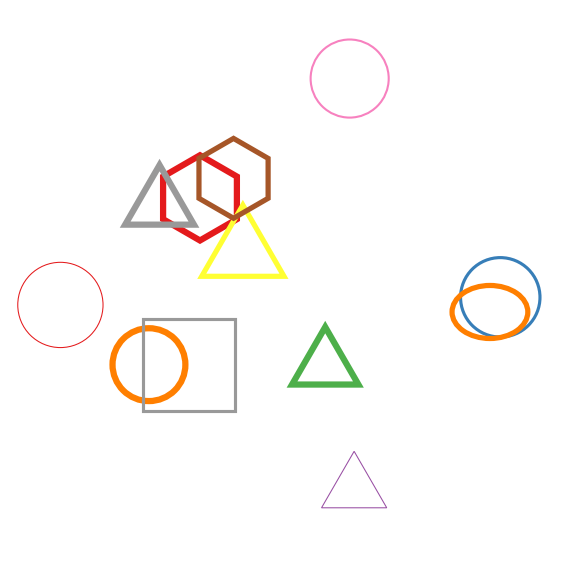[{"shape": "circle", "thickness": 0.5, "radius": 0.37, "center": [0.105, 0.471]}, {"shape": "hexagon", "thickness": 3, "radius": 0.37, "center": [0.346, 0.657]}, {"shape": "circle", "thickness": 1.5, "radius": 0.34, "center": [0.866, 0.484]}, {"shape": "triangle", "thickness": 3, "radius": 0.33, "center": [0.563, 0.366]}, {"shape": "triangle", "thickness": 0.5, "radius": 0.33, "center": [0.613, 0.152]}, {"shape": "circle", "thickness": 3, "radius": 0.32, "center": [0.258, 0.368]}, {"shape": "oval", "thickness": 2.5, "radius": 0.33, "center": [0.848, 0.459]}, {"shape": "triangle", "thickness": 2.5, "radius": 0.41, "center": [0.421, 0.562]}, {"shape": "hexagon", "thickness": 2.5, "radius": 0.35, "center": [0.404, 0.69]}, {"shape": "circle", "thickness": 1, "radius": 0.34, "center": [0.605, 0.863]}, {"shape": "triangle", "thickness": 3, "radius": 0.34, "center": [0.276, 0.645]}, {"shape": "square", "thickness": 1.5, "radius": 0.4, "center": [0.327, 0.367]}]